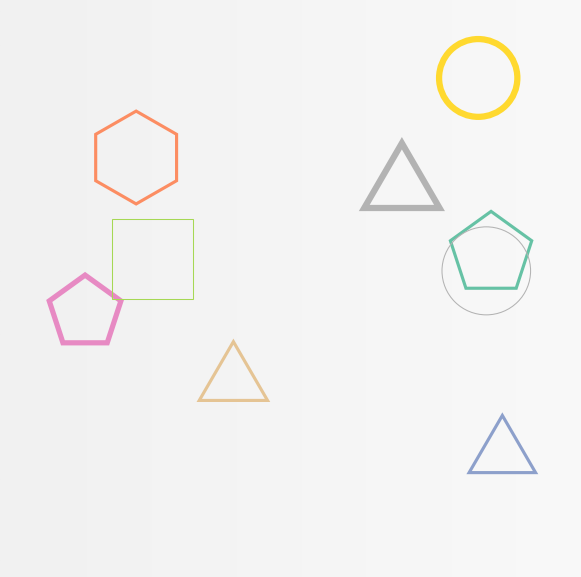[{"shape": "pentagon", "thickness": 1.5, "radius": 0.37, "center": [0.845, 0.56]}, {"shape": "hexagon", "thickness": 1.5, "radius": 0.4, "center": [0.234, 0.726]}, {"shape": "triangle", "thickness": 1.5, "radius": 0.33, "center": [0.864, 0.214]}, {"shape": "pentagon", "thickness": 2.5, "radius": 0.32, "center": [0.146, 0.458]}, {"shape": "square", "thickness": 0.5, "radius": 0.35, "center": [0.262, 0.551]}, {"shape": "circle", "thickness": 3, "radius": 0.34, "center": [0.823, 0.864]}, {"shape": "triangle", "thickness": 1.5, "radius": 0.34, "center": [0.402, 0.34]}, {"shape": "circle", "thickness": 0.5, "radius": 0.38, "center": [0.837, 0.53]}, {"shape": "triangle", "thickness": 3, "radius": 0.37, "center": [0.691, 0.676]}]